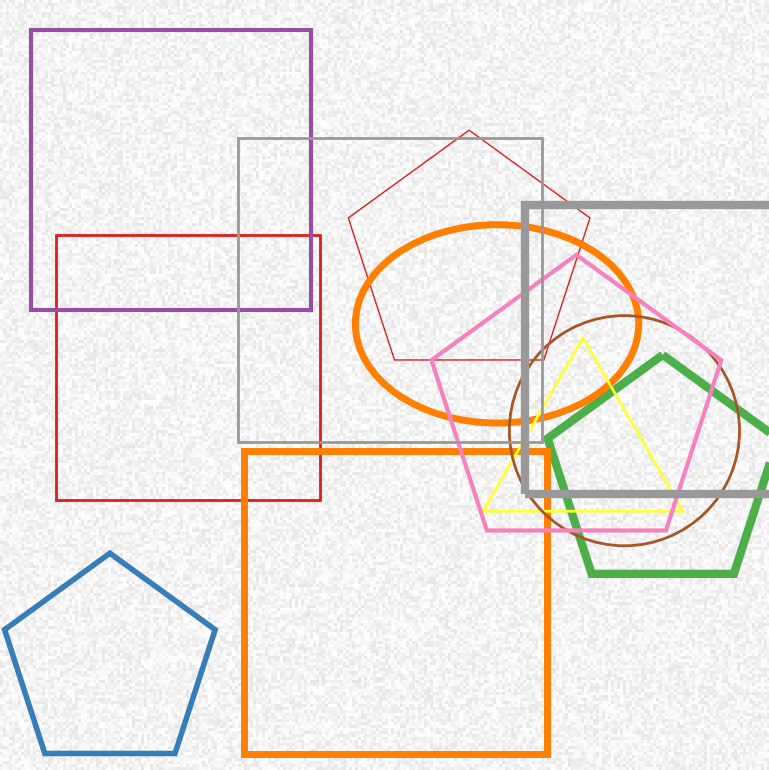[{"shape": "pentagon", "thickness": 0.5, "radius": 0.82, "center": [0.609, 0.666]}, {"shape": "square", "thickness": 1, "radius": 0.86, "center": [0.244, 0.523]}, {"shape": "pentagon", "thickness": 2, "radius": 0.72, "center": [0.143, 0.138]}, {"shape": "pentagon", "thickness": 3, "radius": 0.79, "center": [0.861, 0.382]}, {"shape": "square", "thickness": 1.5, "radius": 0.91, "center": [0.222, 0.78]}, {"shape": "oval", "thickness": 2.5, "radius": 0.92, "center": [0.646, 0.579]}, {"shape": "square", "thickness": 2.5, "radius": 0.98, "center": [0.514, 0.217]}, {"shape": "triangle", "thickness": 1, "radius": 0.75, "center": [0.757, 0.411]}, {"shape": "circle", "thickness": 1, "radius": 0.75, "center": [0.811, 0.441]}, {"shape": "pentagon", "thickness": 1.5, "radius": 0.99, "center": [0.749, 0.471]}, {"shape": "square", "thickness": 3, "radius": 0.94, "center": [0.869, 0.546]}, {"shape": "square", "thickness": 1, "radius": 0.99, "center": [0.507, 0.623]}]